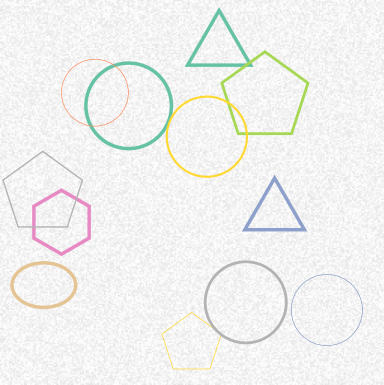[{"shape": "circle", "thickness": 2.5, "radius": 0.56, "center": [0.334, 0.725]}, {"shape": "triangle", "thickness": 2.5, "radius": 0.47, "center": [0.569, 0.878]}, {"shape": "circle", "thickness": 0.5, "radius": 0.43, "center": [0.246, 0.759]}, {"shape": "triangle", "thickness": 2.5, "radius": 0.45, "center": [0.713, 0.448]}, {"shape": "circle", "thickness": 0.5, "radius": 0.46, "center": [0.849, 0.195]}, {"shape": "hexagon", "thickness": 2.5, "radius": 0.41, "center": [0.16, 0.423]}, {"shape": "pentagon", "thickness": 2, "radius": 0.59, "center": [0.688, 0.748]}, {"shape": "pentagon", "thickness": 0.5, "radius": 0.41, "center": [0.498, 0.107]}, {"shape": "circle", "thickness": 1.5, "radius": 0.52, "center": [0.537, 0.645]}, {"shape": "oval", "thickness": 2.5, "radius": 0.41, "center": [0.114, 0.259]}, {"shape": "circle", "thickness": 2, "radius": 0.53, "center": [0.638, 0.215]}, {"shape": "pentagon", "thickness": 1, "radius": 0.54, "center": [0.111, 0.498]}]